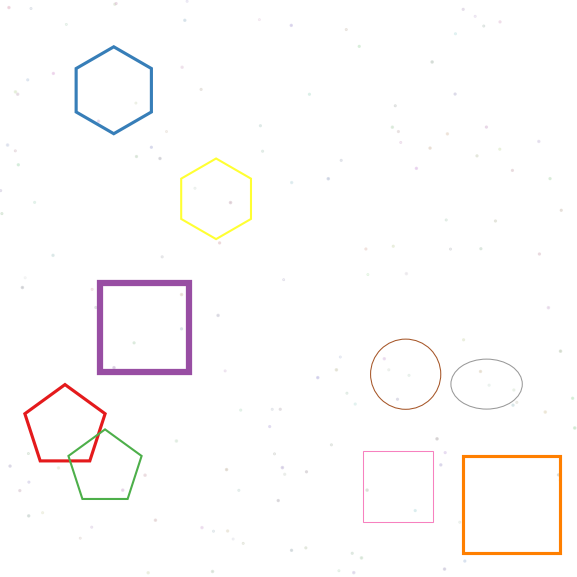[{"shape": "pentagon", "thickness": 1.5, "radius": 0.37, "center": [0.113, 0.26]}, {"shape": "hexagon", "thickness": 1.5, "radius": 0.38, "center": [0.197, 0.843]}, {"shape": "pentagon", "thickness": 1, "radius": 0.33, "center": [0.182, 0.189]}, {"shape": "square", "thickness": 3, "radius": 0.39, "center": [0.25, 0.432]}, {"shape": "square", "thickness": 1.5, "radius": 0.42, "center": [0.886, 0.126]}, {"shape": "hexagon", "thickness": 1, "radius": 0.35, "center": [0.374, 0.655]}, {"shape": "circle", "thickness": 0.5, "radius": 0.3, "center": [0.702, 0.351]}, {"shape": "square", "thickness": 0.5, "radius": 0.31, "center": [0.689, 0.157]}, {"shape": "oval", "thickness": 0.5, "radius": 0.31, "center": [0.843, 0.334]}]